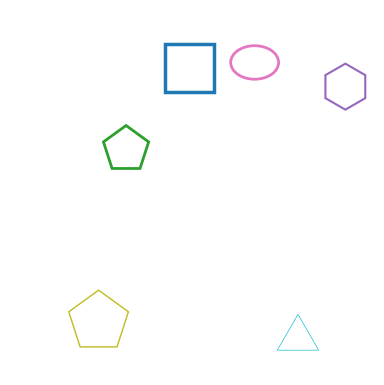[{"shape": "square", "thickness": 2.5, "radius": 0.31, "center": [0.493, 0.824]}, {"shape": "pentagon", "thickness": 2, "radius": 0.31, "center": [0.327, 0.612]}, {"shape": "hexagon", "thickness": 1.5, "radius": 0.3, "center": [0.897, 0.775]}, {"shape": "oval", "thickness": 2, "radius": 0.31, "center": [0.661, 0.838]}, {"shape": "pentagon", "thickness": 1, "radius": 0.41, "center": [0.256, 0.165]}, {"shape": "triangle", "thickness": 0.5, "radius": 0.31, "center": [0.774, 0.121]}]